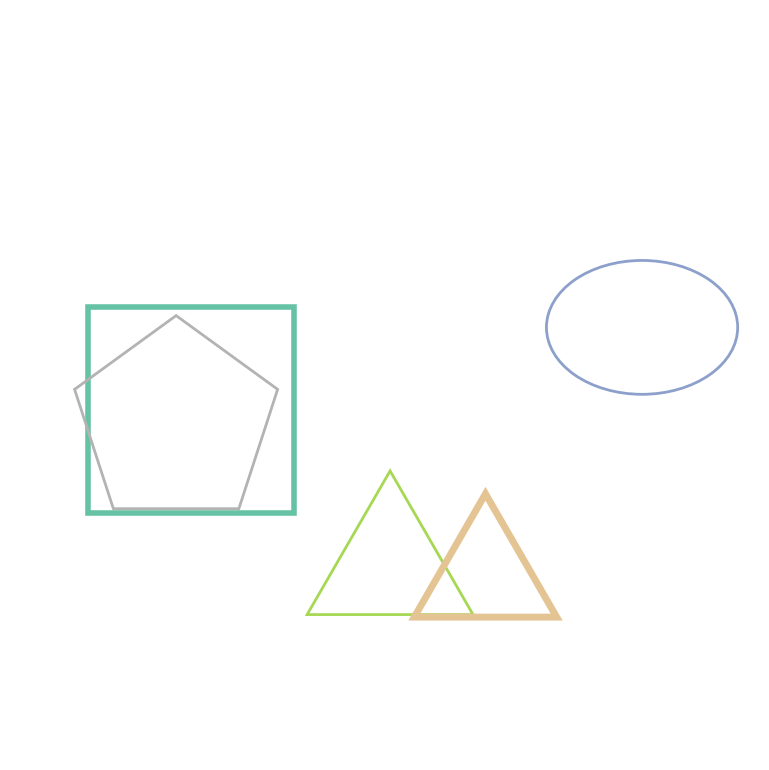[{"shape": "square", "thickness": 2, "radius": 0.67, "center": [0.248, 0.467]}, {"shape": "oval", "thickness": 1, "radius": 0.62, "center": [0.834, 0.575]}, {"shape": "triangle", "thickness": 1, "radius": 0.62, "center": [0.507, 0.264]}, {"shape": "triangle", "thickness": 2.5, "radius": 0.53, "center": [0.63, 0.252]}, {"shape": "pentagon", "thickness": 1, "radius": 0.69, "center": [0.229, 0.452]}]